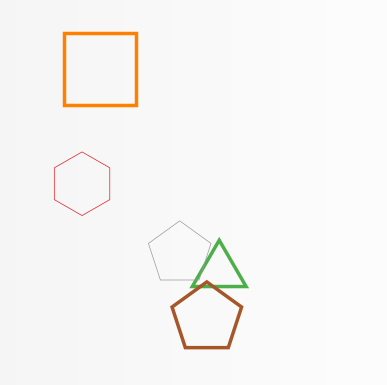[{"shape": "hexagon", "thickness": 0.5, "radius": 0.41, "center": [0.212, 0.523]}, {"shape": "triangle", "thickness": 2.5, "radius": 0.4, "center": [0.566, 0.296]}, {"shape": "square", "thickness": 2.5, "radius": 0.47, "center": [0.258, 0.82]}, {"shape": "pentagon", "thickness": 2.5, "radius": 0.47, "center": [0.534, 0.173]}, {"shape": "pentagon", "thickness": 0.5, "radius": 0.42, "center": [0.464, 0.341]}]